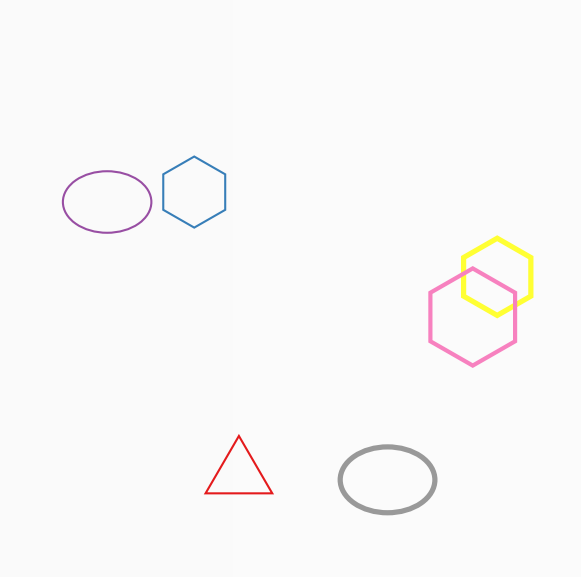[{"shape": "triangle", "thickness": 1, "radius": 0.33, "center": [0.411, 0.178]}, {"shape": "hexagon", "thickness": 1, "radius": 0.31, "center": [0.334, 0.667]}, {"shape": "oval", "thickness": 1, "radius": 0.38, "center": [0.184, 0.649]}, {"shape": "hexagon", "thickness": 2.5, "radius": 0.33, "center": [0.855, 0.52]}, {"shape": "hexagon", "thickness": 2, "radius": 0.42, "center": [0.813, 0.45]}, {"shape": "oval", "thickness": 2.5, "radius": 0.41, "center": [0.667, 0.168]}]